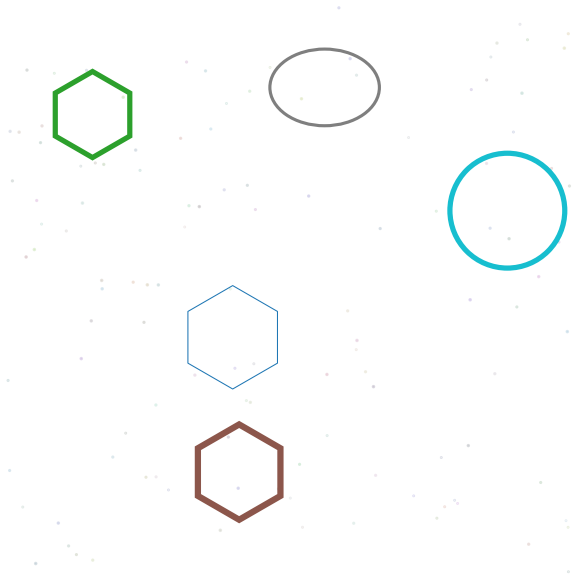[{"shape": "hexagon", "thickness": 0.5, "radius": 0.45, "center": [0.403, 0.415]}, {"shape": "hexagon", "thickness": 2.5, "radius": 0.37, "center": [0.16, 0.801]}, {"shape": "hexagon", "thickness": 3, "radius": 0.41, "center": [0.414, 0.182]}, {"shape": "oval", "thickness": 1.5, "radius": 0.47, "center": [0.562, 0.848]}, {"shape": "circle", "thickness": 2.5, "radius": 0.5, "center": [0.879, 0.634]}]